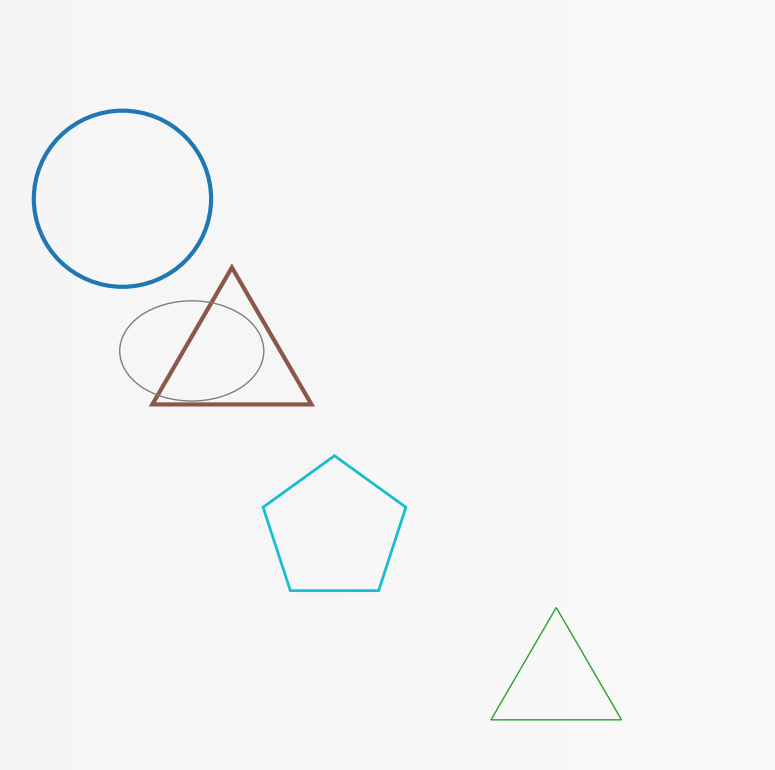[{"shape": "circle", "thickness": 1.5, "radius": 0.57, "center": [0.158, 0.742]}, {"shape": "triangle", "thickness": 0.5, "radius": 0.49, "center": [0.718, 0.114]}, {"shape": "triangle", "thickness": 1.5, "radius": 0.59, "center": [0.299, 0.534]}, {"shape": "oval", "thickness": 0.5, "radius": 0.46, "center": [0.247, 0.544]}, {"shape": "pentagon", "thickness": 1, "radius": 0.48, "center": [0.432, 0.311]}]